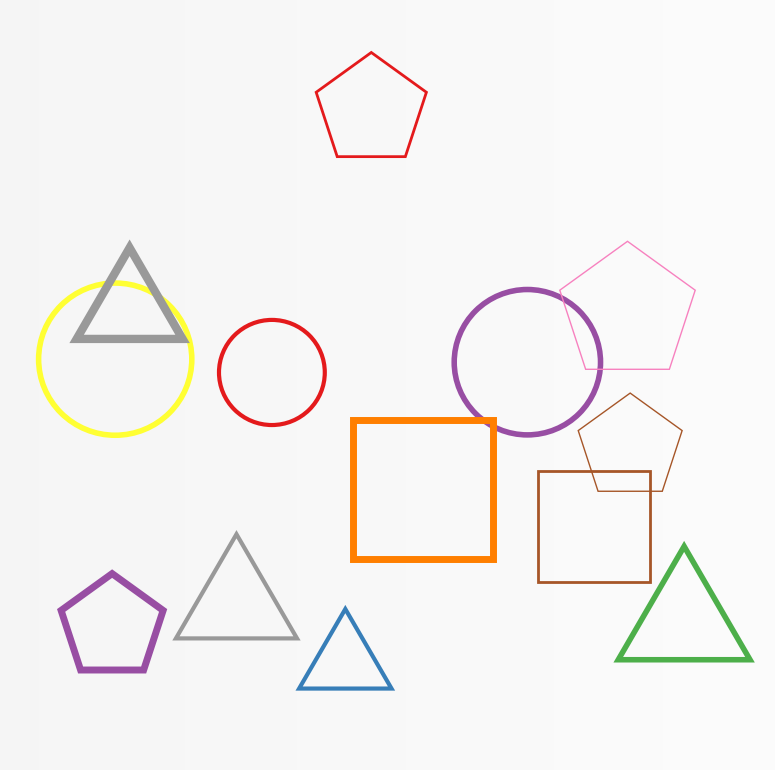[{"shape": "pentagon", "thickness": 1, "radius": 0.37, "center": [0.479, 0.857]}, {"shape": "circle", "thickness": 1.5, "radius": 0.34, "center": [0.351, 0.516]}, {"shape": "triangle", "thickness": 1.5, "radius": 0.34, "center": [0.446, 0.14]}, {"shape": "triangle", "thickness": 2, "radius": 0.49, "center": [0.883, 0.192]}, {"shape": "circle", "thickness": 2, "radius": 0.47, "center": [0.68, 0.53]}, {"shape": "pentagon", "thickness": 2.5, "radius": 0.35, "center": [0.145, 0.186]}, {"shape": "square", "thickness": 2.5, "radius": 0.45, "center": [0.545, 0.364]}, {"shape": "circle", "thickness": 2, "radius": 0.49, "center": [0.149, 0.534]}, {"shape": "pentagon", "thickness": 0.5, "radius": 0.35, "center": [0.813, 0.419]}, {"shape": "square", "thickness": 1, "radius": 0.36, "center": [0.766, 0.316]}, {"shape": "pentagon", "thickness": 0.5, "radius": 0.46, "center": [0.81, 0.595]}, {"shape": "triangle", "thickness": 3, "radius": 0.39, "center": [0.167, 0.599]}, {"shape": "triangle", "thickness": 1.5, "radius": 0.45, "center": [0.305, 0.216]}]